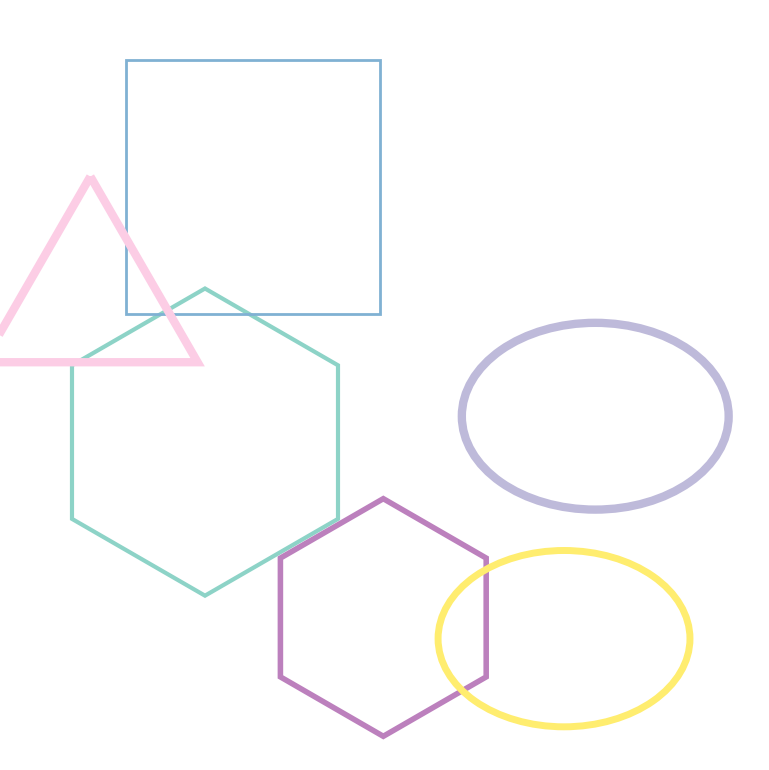[{"shape": "hexagon", "thickness": 1.5, "radius": 1.0, "center": [0.266, 0.426]}, {"shape": "oval", "thickness": 3, "radius": 0.87, "center": [0.773, 0.459]}, {"shape": "square", "thickness": 1, "radius": 0.83, "center": [0.328, 0.758]}, {"shape": "triangle", "thickness": 3, "radius": 0.8, "center": [0.117, 0.61]}, {"shape": "hexagon", "thickness": 2, "radius": 0.77, "center": [0.498, 0.198]}, {"shape": "oval", "thickness": 2.5, "radius": 0.82, "center": [0.732, 0.171]}]